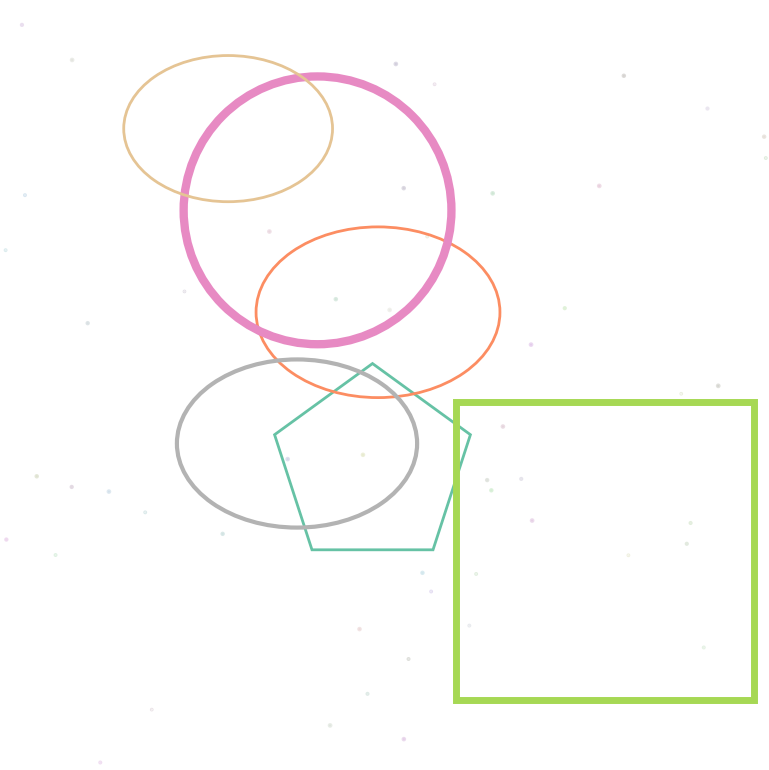[{"shape": "pentagon", "thickness": 1, "radius": 0.67, "center": [0.484, 0.394]}, {"shape": "oval", "thickness": 1, "radius": 0.79, "center": [0.491, 0.594]}, {"shape": "circle", "thickness": 3, "radius": 0.87, "center": [0.412, 0.727]}, {"shape": "square", "thickness": 2.5, "radius": 0.97, "center": [0.786, 0.284]}, {"shape": "oval", "thickness": 1, "radius": 0.68, "center": [0.296, 0.833]}, {"shape": "oval", "thickness": 1.5, "radius": 0.78, "center": [0.386, 0.424]}]